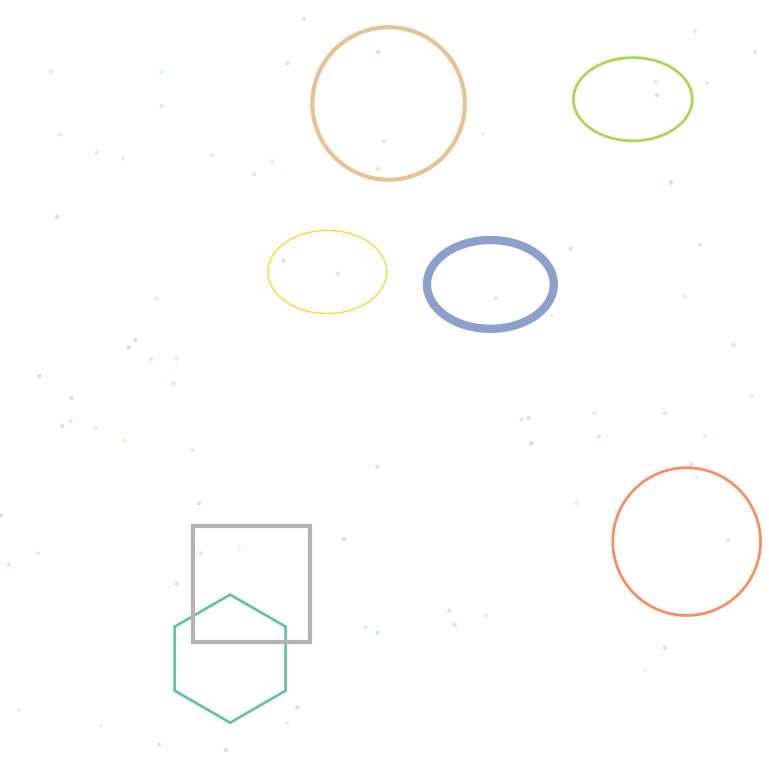[{"shape": "hexagon", "thickness": 1, "radius": 0.42, "center": [0.299, 0.145]}, {"shape": "circle", "thickness": 1, "radius": 0.48, "center": [0.892, 0.297]}, {"shape": "oval", "thickness": 3, "radius": 0.41, "center": [0.637, 0.631]}, {"shape": "oval", "thickness": 1, "radius": 0.39, "center": [0.822, 0.871]}, {"shape": "oval", "thickness": 0.5, "radius": 0.39, "center": [0.425, 0.647]}, {"shape": "circle", "thickness": 1.5, "radius": 0.5, "center": [0.505, 0.866]}, {"shape": "square", "thickness": 1.5, "radius": 0.38, "center": [0.326, 0.241]}]